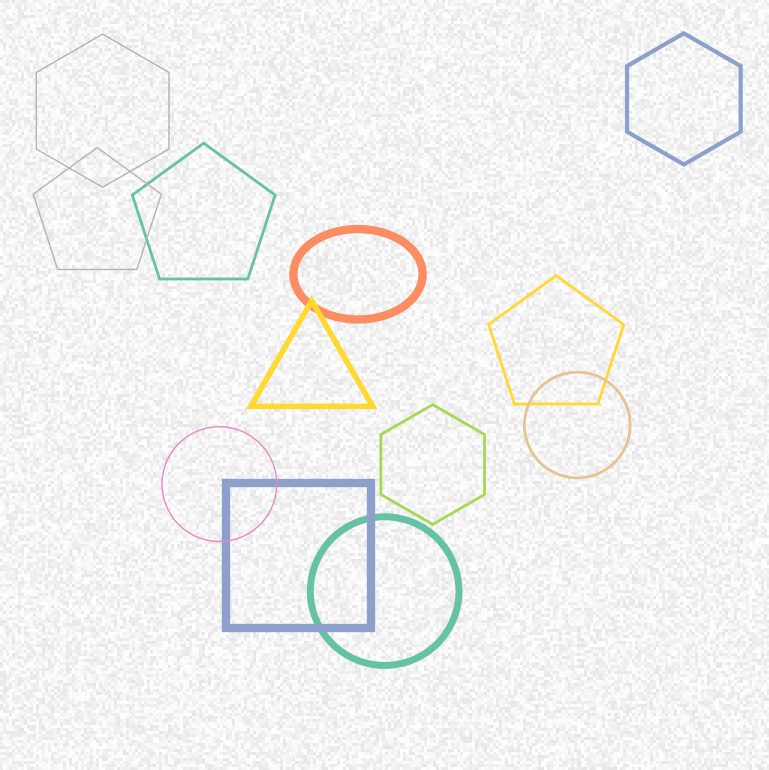[{"shape": "pentagon", "thickness": 1, "radius": 0.49, "center": [0.265, 0.717]}, {"shape": "circle", "thickness": 2.5, "radius": 0.48, "center": [0.5, 0.232]}, {"shape": "oval", "thickness": 3, "radius": 0.42, "center": [0.465, 0.644]}, {"shape": "hexagon", "thickness": 1.5, "radius": 0.43, "center": [0.888, 0.872]}, {"shape": "square", "thickness": 3, "radius": 0.47, "center": [0.388, 0.279]}, {"shape": "circle", "thickness": 0.5, "radius": 0.37, "center": [0.285, 0.371]}, {"shape": "hexagon", "thickness": 1, "radius": 0.39, "center": [0.562, 0.397]}, {"shape": "pentagon", "thickness": 1, "radius": 0.46, "center": [0.722, 0.55]}, {"shape": "triangle", "thickness": 2, "radius": 0.46, "center": [0.405, 0.518]}, {"shape": "circle", "thickness": 1, "radius": 0.34, "center": [0.75, 0.448]}, {"shape": "pentagon", "thickness": 0.5, "radius": 0.44, "center": [0.126, 0.721]}, {"shape": "hexagon", "thickness": 0.5, "radius": 0.5, "center": [0.133, 0.856]}]